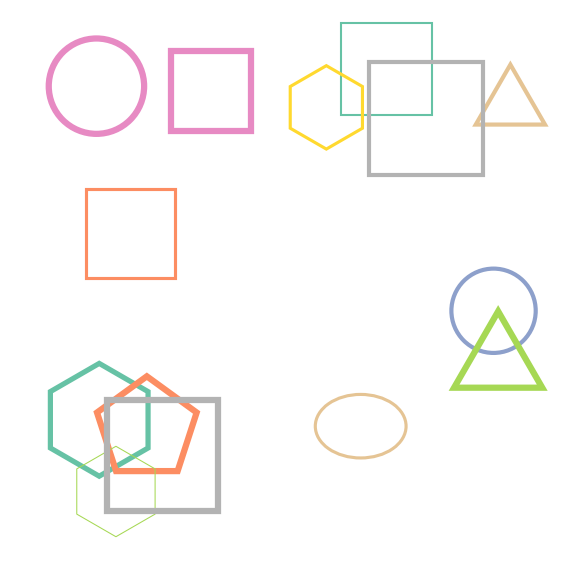[{"shape": "hexagon", "thickness": 2.5, "radius": 0.49, "center": [0.172, 0.272]}, {"shape": "square", "thickness": 1, "radius": 0.4, "center": [0.669, 0.88]}, {"shape": "square", "thickness": 1.5, "radius": 0.38, "center": [0.225, 0.595]}, {"shape": "pentagon", "thickness": 3, "radius": 0.45, "center": [0.254, 0.257]}, {"shape": "circle", "thickness": 2, "radius": 0.36, "center": [0.855, 0.461]}, {"shape": "circle", "thickness": 3, "radius": 0.41, "center": [0.167, 0.85]}, {"shape": "square", "thickness": 3, "radius": 0.35, "center": [0.366, 0.841]}, {"shape": "triangle", "thickness": 3, "radius": 0.44, "center": [0.863, 0.372]}, {"shape": "hexagon", "thickness": 0.5, "radius": 0.39, "center": [0.201, 0.148]}, {"shape": "hexagon", "thickness": 1.5, "radius": 0.36, "center": [0.565, 0.813]}, {"shape": "triangle", "thickness": 2, "radius": 0.35, "center": [0.884, 0.818]}, {"shape": "oval", "thickness": 1.5, "radius": 0.39, "center": [0.625, 0.261]}, {"shape": "square", "thickness": 2, "radius": 0.49, "center": [0.738, 0.793]}, {"shape": "square", "thickness": 3, "radius": 0.48, "center": [0.281, 0.211]}]